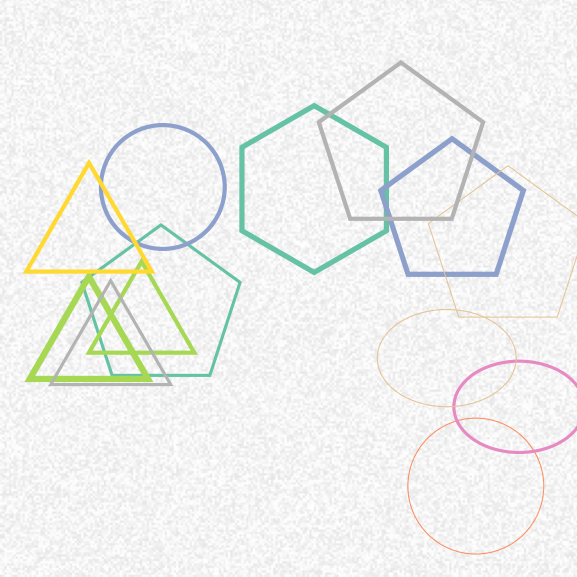[{"shape": "pentagon", "thickness": 1.5, "radius": 0.72, "center": [0.279, 0.466]}, {"shape": "hexagon", "thickness": 2.5, "radius": 0.72, "center": [0.544, 0.672]}, {"shape": "circle", "thickness": 0.5, "radius": 0.59, "center": [0.824, 0.157]}, {"shape": "circle", "thickness": 2, "radius": 0.54, "center": [0.282, 0.675]}, {"shape": "pentagon", "thickness": 2.5, "radius": 0.65, "center": [0.783, 0.629]}, {"shape": "oval", "thickness": 1.5, "radius": 0.56, "center": [0.899, 0.295]}, {"shape": "triangle", "thickness": 3, "radius": 0.59, "center": [0.154, 0.402]}, {"shape": "triangle", "thickness": 2, "radius": 0.53, "center": [0.245, 0.441]}, {"shape": "triangle", "thickness": 2, "radius": 0.63, "center": [0.154, 0.592]}, {"shape": "pentagon", "thickness": 0.5, "radius": 0.72, "center": [0.88, 0.567]}, {"shape": "oval", "thickness": 0.5, "radius": 0.6, "center": [0.774, 0.379]}, {"shape": "pentagon", "thickness": 2, "radius": 0.75, "center": [0.694, 0.741]}, {"shape": "triangle", "thickness": 1.5, "radius": 0.6, "center": [0.192, 0.393]}]